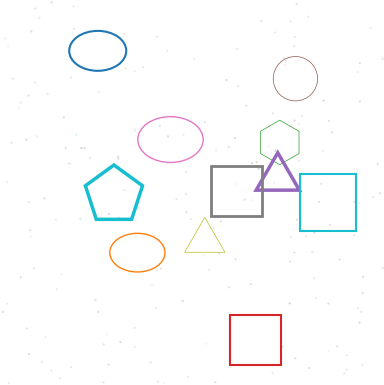[{"shape": "oval", "thickness": 1.5, "radius": 0.37, "center": [0.254, 0.868]}, {"shape": "oval", "thickness": 1, "radius": 0.36, "center": [0.357, 0.344]}, {"shape": "hexagon", "thickness": 0.5, "radius": 0.29, "center": [0.727, 0.63]}, {"shape": "square", "thickness": 1.5, "radius": 0.33, "center": [0.664, 0.116]}, {"shape": "triangle", "thickness": 2.5, "radius": 0.32, "center": [0.721, 0.538]}, {"shape": "circle", "thickness": 0.5, "radius": 0.29, "center": [0.767, 0.796]}, {"shape": "oval", "thickness": 1, "radius": 0.42, "center": [0.443, 0.638]}, {"shape": "square", "thickness": 2, "radius": 0.33, "center": [0.614, 0.503]}, {"shape": "triangle", "thickness": 0.5, "radius": 0.3, "center": [0.532, 0.375]}, {"shape": "square", "thickness": 1.5, "radius": 0.37, "center": [0.853, 0.474]}, {"shape": "pentagon", "thickness": 2.5, "radius": 0.39, "center": [0.296, 0.493]}]